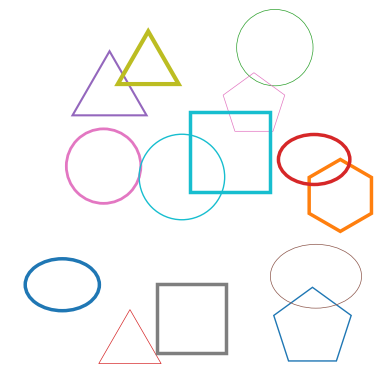[{"shape": "oval", "thickness": 2.5, "radius": 0.48, "center": [0.162, 0.26]}, {"shape": "pentagon", "thickness": 1, "radius": 0.53, "center": [0.812, 0.148]}, {"shape": "hexagon", "thickness": 2.5, "radius": 0.47, "center": [0.884, 0.492]}, {"shape": "circle", "thickness": 0.5, "radius": 0.5, "center": [0.714, 0.876]}, {"shape": "triangle", "thickness": 0.5, "radius": 0.47, "center": [0.338, 0.102]}, {"shape": "oval", "thickness": 2.5, "radius": 0.46, "center": [0.816, 0.586]}, {"shape": "triangle", "thickness": 1.5, "radius": 0.55, "center": [0.285, 0.756]}, {"shape": "oval", "thickness": 0.5, "radius": 0.59, "center": [0.821, 0.283]}, {"shape": "circle", "thickness": 2, "radius": 0.48, "center": [0.269, 0.569]}, {"shape": "pentagon", "thickness": 0.5, "radius": 0.42, "center": [0.66, 0.727]}, {"shape": "square", "thickness": 2.5, "radius": 0.45, "center": [0.497, 0.173]}, {"shape": "triangle", "thickness": 3, "radius": 0.46, "center": [0.385, 0.827]}, {"shape": "square", "thickness": 2.5, "radius": 0.52, "center": [0.597, 0.605]}, {"shape": "circle", "thickness": 1, "radius": 0.56, "center": [0.473, 0.54]}]